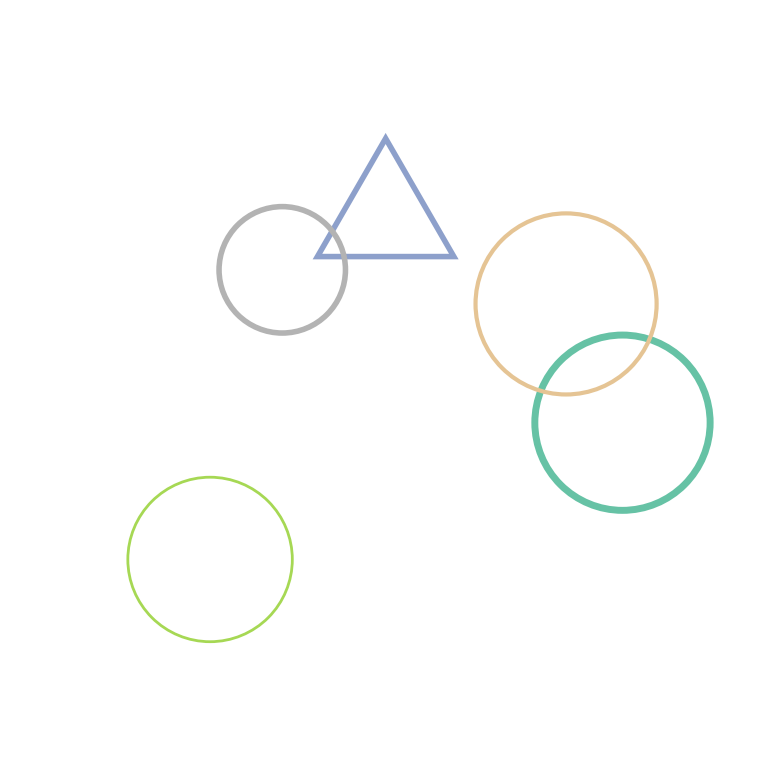[{"shape": "circle", "thickness": 2.5, "radius": 0.57, "center": [0.808, 0.451]}, {"shape": "triangle", "thickness": 2, "radius": 0.51, "center": [0.501, 0.718]}, {"shape": "circle", "thickness": 1, "radius": 0.53, "center": [0.273, 0.273]}, {"shape": "circle", "thickness": 1.5, "radius": 0.59, "center": [0.735, 0.605]}, {"shape": "circle", "thickness": 2, "radius": 0.41, "center": [0.367, 0.65]}]